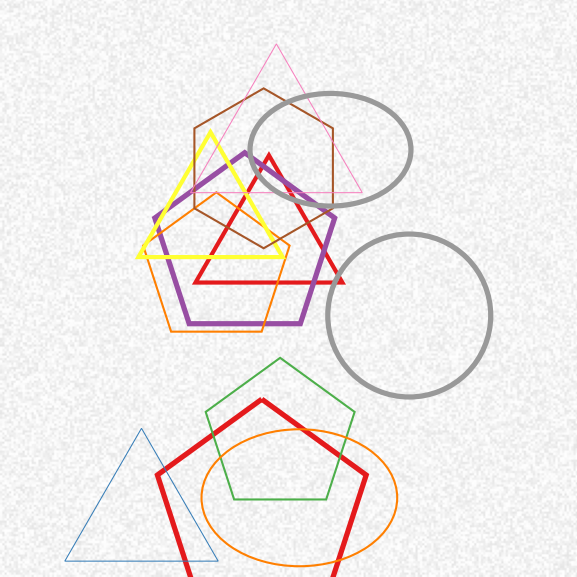[{"shape": "triangle", "thickness": 2, "radius": 0.73, "center": [0.466, 0.583]}, {"shape": "pentagon", "thickness": 2.5, "radius": 0.95, "center": [0.453, 0.118]}, {"shape": "triangle", "thickness": 0.5, "radius": 0.77, "center": [0.245, 0.104]}, {"shape": "pentagon", "thickness": 1, "radius": 0.68, "center": [0.485, 0.244]}, {"shape": "pentagon", "thickness": 2.5, "radius": 0.82, "center": [0.424, 0.571]}, {"shape": "pentagon", "thickness": 1, "radius": 0.67, "center": [0.375, 0.533]}, {"shape": "oval", "thickness": 1, "radius": 0.85, "center": [0.518, 0.137]}, {"shape": "triangle", "thickness": 2, "radius": 0.72, "center": [0.365, 0.626]}, {"shape": "hexagon", "thickness": 1, "radius": 0.69, "center": [0.457, 0.708]}, {"shape": "triangle", "thickness": 0.5, "radius": 0.86, "center": [0.479, 0.751]}, {"shape": "oval", "thickness": 2.5, "radius": 0.7, "center": [0.572, 0.74]}, {"shape": "circle", "thickness": 2.5, "radius": 0.71, "center": [0.709, 0.453]}]